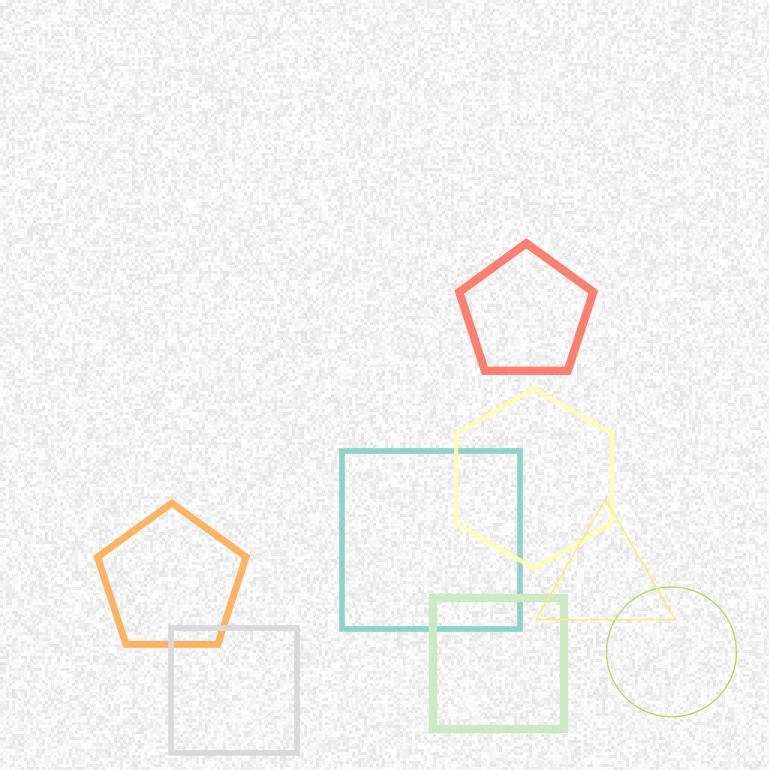[{"shape": "square", "thickness": 2, "radius": 0.58, "center": [0.56, 0.299]}, {"shape": "hexagon", "thickness": 1.5, "radius": 0.58, "center": [0.694, 0.379]}, {"shape": "pentagon", "thickness": 3, "radius": 0.46, "center": [0.684, 0.593]}, {"shape": "pentagon", "thickness": 2.5, "radius": 0.51, "center": [0.223, 0.245]}, {"shape": "circle", "thickness": 0.5, "radius": 0.42, "center": [0.872, 0.153]}, {"shape": "square", "thickness": 2, "radius": 0.41, "center": [0.304, 0.103]}, {"shape": "square", "thickness": 3, "radius": 0.42, "center": [0.647, 0.138]}, {"shape": "triangle", "thickness": 0.5, "radius": 0.52, "center": [0.786, 0.247]}]